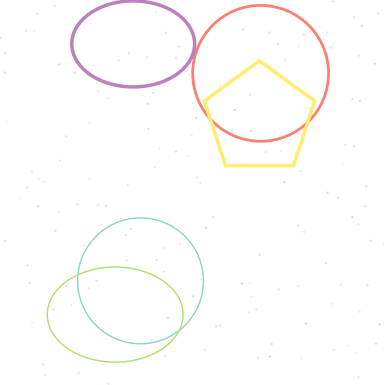[{"shape": "circle", "thickness": 1, "radius": 0.82, "center": [0.365, 0.271]}, {"shape": "circle", "thickness": 2, "radius": 0.88, "center": [0.677, 0.81]}, {"shape": "oval", "thickness": 1, "radius": 0.88, "center": [0.299, 0.183]}, {"shape": "oval", "thickness": 2.5, "radius": 0.8, "center": [0.346, 0.886]}, {"shape": "pentagon", "thickness": 2.5, "radius": 0.75, "center": [0.674, 0.691]}]